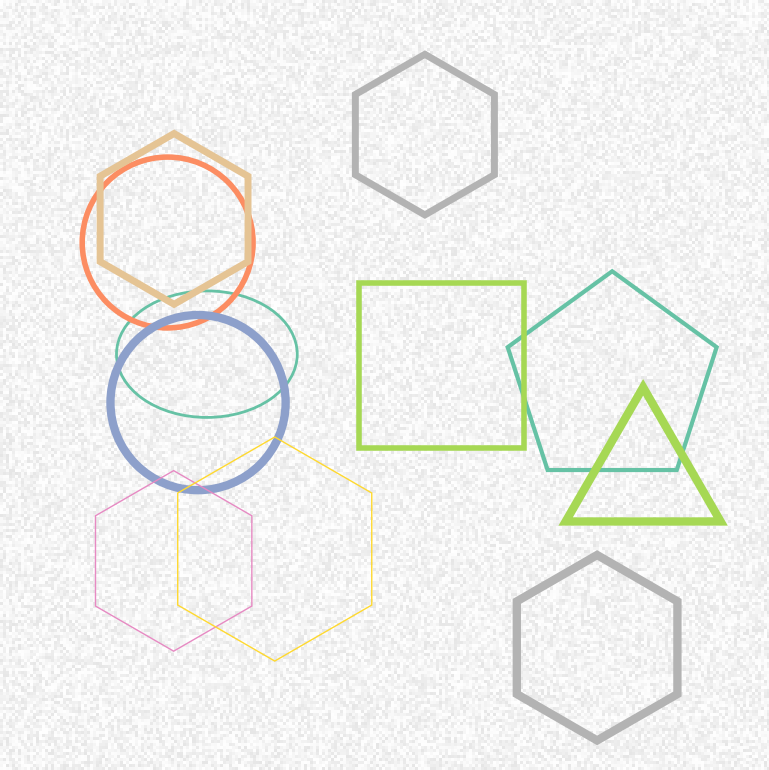[{"shape": "pentagon", "thickness": 1.5, "radius": 0.71, "center": [0.795, 0.505]}, {"shape": "oval", "thickness": 1, "radius": 0.59, "center": [0.269, 0.54]}, {"shape": "circle", "thickness": 2, "radius": 0.55, "center": [0.218, 0.685]}, {"shape": "circle", "thickness": 3, "radius": 0.57, "center": [0.257, 0.477]}, {"shape": "hexagon", "thickness": 0.5, "radius": 0.59, "center": [0.226, 0.272]}, {"shape": "square", "thickness": 2, "radius": 0.54, "center": [0.574, 0.526]}, {"shape": "triangle", "thickness": 3, "radius": 0.58, "center": [0.835, 0.381]}, {"shape": "hexagon", "thickness": 0.5, "radius": 0.73, "center": [0.357, 0.287]}, {"shape": "hexagon", "thickness": 2.5, "radius": 0.55, "center": [0.226, 0.716]}, {"shape": "hexagon", "thickness": 3, "radius": 0.6, "center": [0.775, 0.159]}, {"shape": "hexagon", "thickness": 2.5, "radius": 0.52, "center": [0.552, 0.825]}]